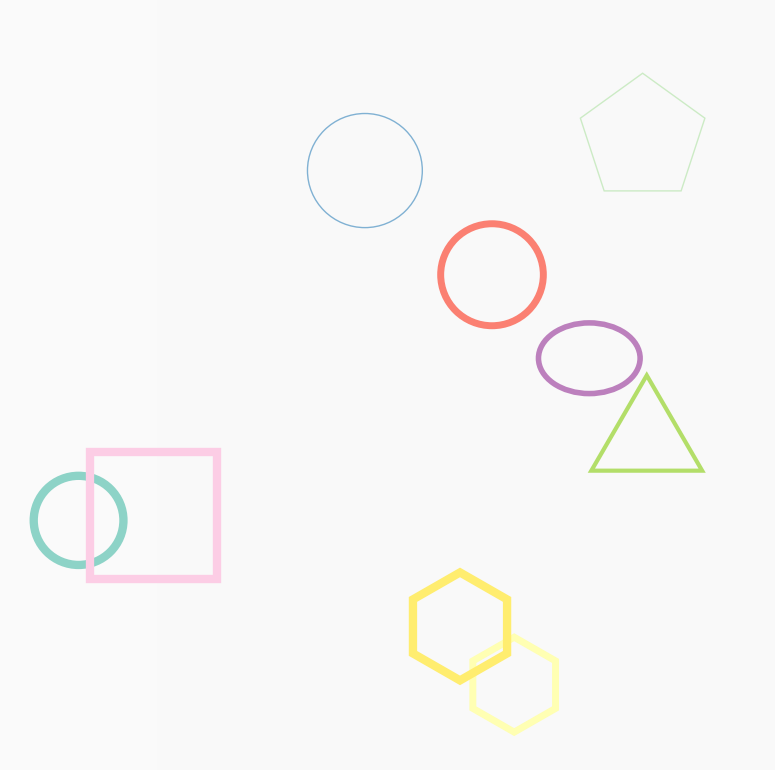[{"shape": "circle", "thickness": 3, "radius": 0.29, "center": [0.101, 0.324]}, {"shape": "hexagon", "thickness": 2.5, "radius": 0.31, "center": [0.663, 0.111]}, {"shape": "circle", "thickness": 2.5, "radius": 0.33, "center": [0.635, 0.643]}, {"shape": "circle", "thickness": 0.5, "radius": 0.37, "center": [0.471, 0.778]}, {"shape": "triangle", "thickness": 1.5, "radius": 0.41, "center": [0.835, 0.43]}, {"shape": "square", "thickness": 3, "radius": 0.41, "center": [0.198, 0.33]}, {"shape": "oval", "thickness": 2, "radius": 0.33, "center": [0.76, 0.535]}, {"shape": "pentagon", "thickness": 0.5, "radius": 0.42, "center": [0.829, 0.82]}, {"shape": "hexagon", "thickness": 3, "radius": 0.35, "center": [0.594, 0.186]}]